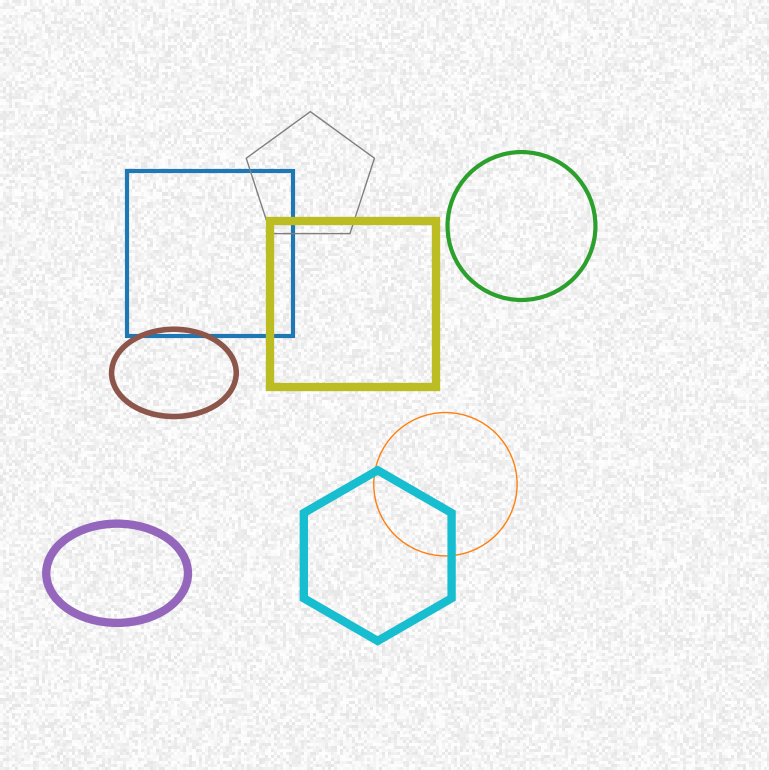[{"shape": "square", "thickness": 1.5, "radius": 0.54, "center": [0.273, 0.671]}, {"shape": "circle", "thickness": 0.5, "radius": 0.47, "center": [0.578, 0.371]}, {"shape": "circle", "thickness": 1.5, "radius": 0.48, "center": [0.677, 0.706]}, {"shape": "oval", "thickness": 3, "radius": 0.46, "center": [0.152, 0.255]}, {"shape": "oval", "thickness": 2, "radius": 0.4, "center": [0.226, 0.516]}, {"shape": "pentagon", "thickness": 0.5, "radius": 0.44, "center": [0.403, 0.767]}, {"shape": "square", "thickness": 3, "radius": 0.54, "center": [0.459, 0.606]}, {"shape": "hexagon", "thickness": 3, "radius": 0.55, "center": [0.491, 0.278]}]